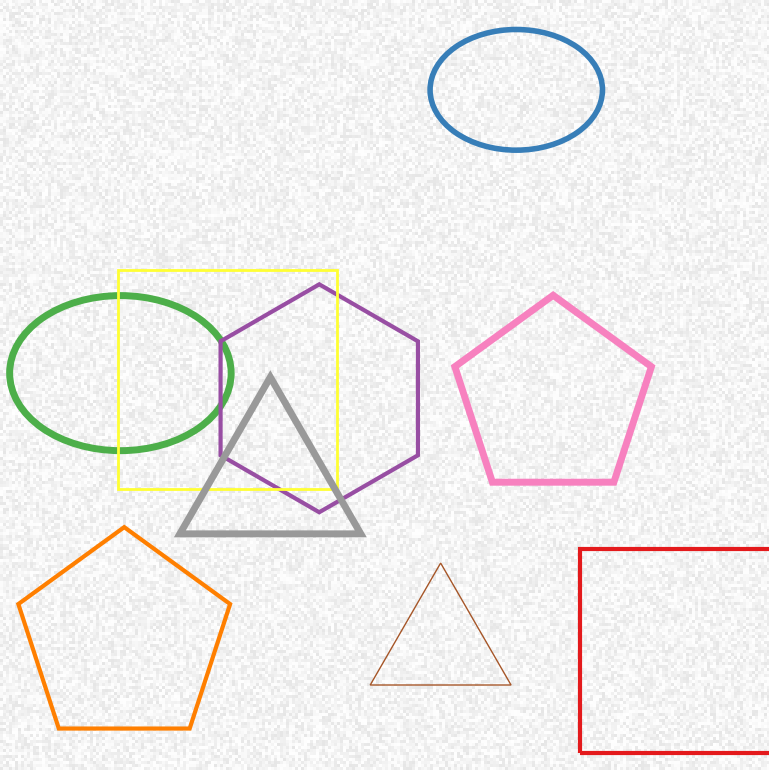[{"shape": "square", "thickness": 1.5, "radius": 0.66, "center": [0.886, 0.155]}, {"shape": "oval", "thickness": 2, "radius": 0.56, "center": [0.671, 0.883]}, {"shape": "oval", "thickness": 2.5, "radius": 0.72, "center": [0.156, 0.515]}, {"shape": "hexagon", "thickness": 1.5, "radius": 0.74, "center": [0.415, 0.483]}, {"shape": "pentagon", "thickness": 1.5, "radius": 0.72, "center": [0.161, 0.171]}, {"shape": "square", "thickness": 1, "radius": 0.71, "center": [0.295, 0.507]}, {"shape": "triangle", "thickness": 0.5, "radius": 0.53, "center": [0.572, 0.163]}, {"shape": "pentagon", "thickness": 2.5, "radius": 0.67, "center": [0.718, 0.482]}, {"shape": "triangle", "thickness": 2.5, "radius": 0.68, "center": [0.351, 0.375]}]